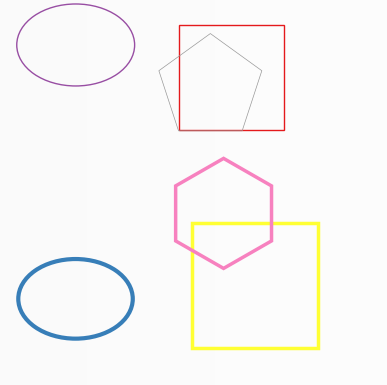[{"shape": "square", "thickness": 1, "radius": 0.68, "center": [0.597, 0.8]}, {"shape": "oval", "thickness": 3, "radius": 0.74, "center": [0.195, 0.224]}, {"shape": "oval", "thickness": 1, "radius": 0.76, "center": [0.195, 0.883]}, {"shape": "square", "thickness": 2.5, "radius": 0.81, "center": [0.658, 0.259]}, {"shape": "hexagon", "thickness": 2.5, "radius": 0.71, "center": [0.577, 0.446]}, {"shape": "pentagon", "thickness": 0.5, "radius": 0.7, "center": [0.543, 0.773]}]